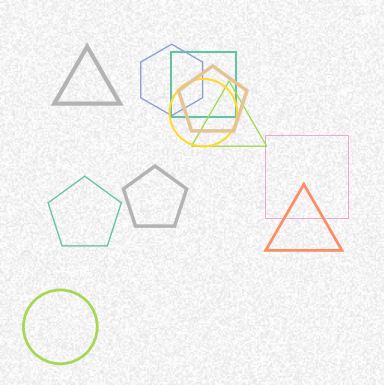[{"shape": "pentagon", "thickness": 1, "radius": 0.5, "center": [0.22, 0.442]}, {"shape": "square", "thickness": 1.5, "radius": 0.42, "center": [0.528, 0.78]}, {"shape": "triangle", "thickness": 2, "radius": 0.57, "center": [0.789, 0.407]}, {"shape": "hexagon", "thickness": 1, "radius": 0.46, "center": [0.446, 0.792]}, {"shape": "square", "thickness": 0.5, "radius": 0.54, "center": [0.797, 0.542]}, {"shape": "circle", "thickness": 2, "radius": 0.48, "center": [0.157, 0.151]}, {"shape": "triangle", "thickness": 1, "radius": 0.56, "center": [0.595, 0.677]}, {"shape": "circle", "thickness": 1.5, "radius": 0.44, "center": [0.528, 0.707]}, {"shape": "pentagon", "thickness": 2.5, "radius": 0.47, "center": [0.552, 0.736]}, {"shape": "pentagon", "thickness": 2.5, "radius": 0.43, "center": [0.403, 0.483]}, {"shape": "triangle", "thickness": 3, "radius": 0.49, "center": [0.226, 0.78]}]